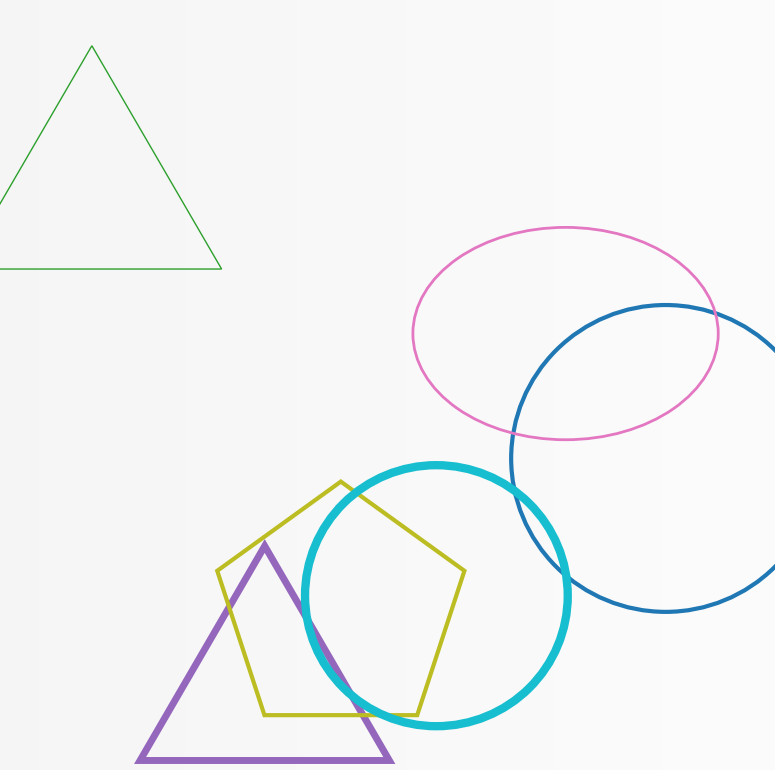[{"shape": "circle", "thickness": 1.5, "radius": 1.0, "center": [0.859, 0.405]}, {"shape": "triangle", "thickness": 0.5, "radius": 0.97, "center": [0.119, 0.747]}, {"shape": "triangle", "thickness": 2.5, "radius": 0.93, "center": [0.342, 0.105]}, {"shape": "oval", "thickness": 1, "radius": 0.98, "center": [0.73, 0.567]}, {"shape": "pentagon", "thickness": 1.5, "radius": 0.84, "center": [0.44, 0.207]}, {"shape": "circle", "thickness": 3, "radius": 0.85, "center": [0.563, 0.226]}]